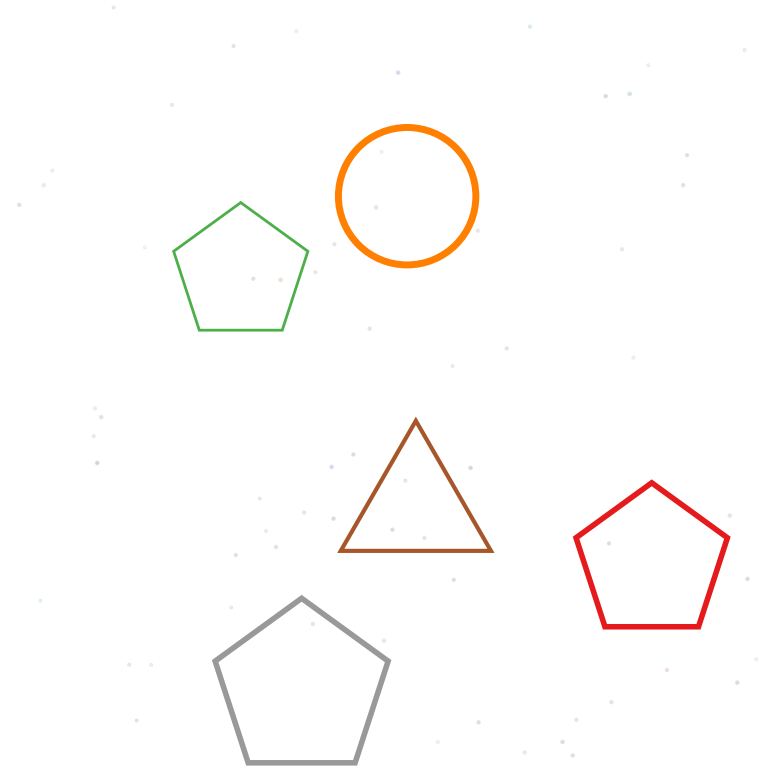[{"shape": "pentagon", "thickness": 2, "radius": 0.52, "center": [0.846, 0.27]}, {"shape": "pentagon", "thickness": 1, "radius": 0.46, "center": [0.313, 0.645]}, {"shape": "circle", "thickness": 2.5, "radius": 0.45, "center": [0.529, 0.745]}, {"shape": "triangle", "thickness": 1.5, "radius": 0.56, "center": [0.54, 0.341]}, {"shape": "pentagon", "thickness": 2, "radius": 0.59, "center": [0.392, 0.105]}]